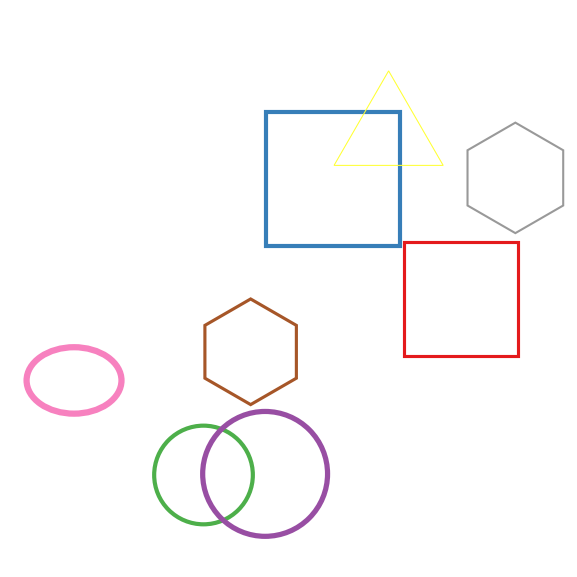[{"shape": "square", "thickness": 1.5, "radius": 0.49, "center": [0.799, 0.481]}, {"shape": "square", "thickness": 2, "radius": 0.58, "center": [0.576, 0.689]}, {"shape": "circle", "thickness": 2, "radius": 0.43, "center": [0.352, 0.177]}, {"shape": "circle", "thickness": 2.5, "radius": 0.54, "center": [0.459, 0.179]}, {"shape": "triangle", "thickness": 0.5, "radius": 0.55, "center": [0.673, 0.767]}, {"shape": "hexagon", "thickness": 1.5, "radius": 0.46, "center": [0.434, 0.39]}, {"shape": "oval", "thickness": 3, "radius": 0.41, "center": [0.128, 0.34]}, {"shape": "hexagon", "thickness": 1, "radius": 0.48, "center": [0.892, 0.691]}]